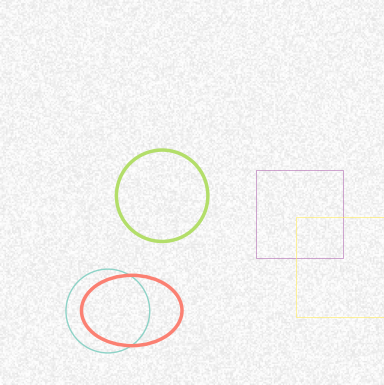[{"shape": "circle", "thickness": 1, "radius": 0.54, "center": [0.28, 0.192]}, {"shape": "oval", "thickness": 2.5, "radius": 0.65, "center": [0.342, 0.194]}, {"shape": "circle", "thickness": 2.5, "radius": 0.59, "center": [0.421, 0.492]}, {"shape": "square", "thickness": 0.5, "radius": 0.57, "center": [0.778, 0.445]}, {"shape": "square", "thickness": 0.5, "radius": 0.65, "center": [0.899, 0.307]}]